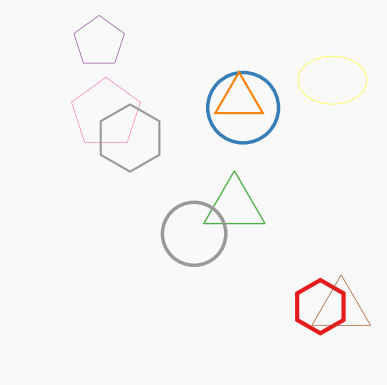[{"shape": "hexagon", "thickness": 3, "radius": 0.35, "center": [0.827, 0.203]}, {"shape": "circle", "thickness": 2.5, "radius": 0.46, "center": [0.627, 0.72]}, {"shape": "triangle", "thickness": 1, "radius": 0.46, "center": [0.605, 0.465]}, {"shape": "pentagon", "thickness": 0.5, "radius": 0.34, "center": [0.256, 0.892]}, {"shape": "triangle", "thickness": 1.5, "radius": 0.35, "center": [0.617, 0.742]}, {"shape": "oval", "thickness": 0.5, "radius": 0.44, "center": [0.858, 0.792]}, {"shape": "triangle", "thickness": 0.5, "radius": 0.44, "center": [0.881, 0.199]}, {"shape": "pentagon", "thickness": 0.5, "radius": 0.47, "center": [0.273, 0.706]}, {"shape": "hexagon", "thickness": 1.5, "radius": 0.44, "center": [0.336, 0.642]}, {"shape": "circle", "thickness": 2.5, "radius": 0.41, "center": [0.501, 0.393]}]